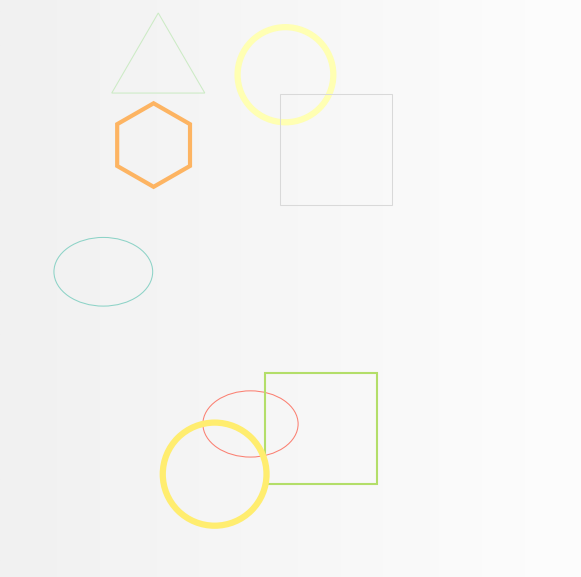[{"shape": "oval", "thickness": 0.5, "radius": 0.42, "center": [0.178, 0.529]}, {"shape": "circle", "thickness": 3, "radius": 0.41, "center": [0.491, 0.87]}, {"shape": "oval", "thickness": 0.5, "radius": 0.41, "center": [0.431, 0.265]}, {"shape": "hexagon", "thickness": 2, "radius": 0.36, "center": [0.264, 0.748]}, {"shape": "square", "thickness": 1, "radius": 0.48, "center": [0.553, 0.258]}, {"shape": "square", "thickness": 0.5, "radius": 0.48, "center": [0.579, 0.74]}, {"shape": "triangle", "thickness": 0.5, "radius": 0.46, "center": [0.272, 0.884]}, {"shape": "circle", "thickness": 3, "radius": 0.45, "center": [0.369, 0.178]}]